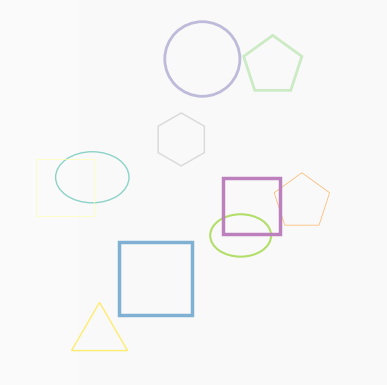[{"shape": "oval", "thickness": 1, "radius": 0.47, "center": [0.238, 0.54]}, {"shape": "square", "thickness": 0.5, "radius": 0.37, "center": [0.169, 0.513]}, {"shape": "circle", "thickness": 2, "radius": 0.48, "center": [0.522, 0.847]}, {"shape": "square", "thickness": 2.5, "radius": 0.47, "center": [0.402, 0.277]}, {"shape": "pentagon", "thickness": 0.5, "radius": 0.38, "center": [0.779, 0.476]}, {"shape": "oval", "thickness": 1.5, "radius": 0.39, "center": [0.621, 0.388]}, {"shape": "hexagon", "thickness": 1, "radius": 0.34, "center": [0.468, 0.638]}, {"shape": "square", "thickness": 2.5, "radius": 0.37, "center": [0.648, 0.464]}, {"shape": "pentagon", "thickness": 2, "radius": 0.39, "center": [0.704, 0.829]}, {"shape": "triangle", "thickness": 1, "radius": 0.42, "center": [0.257, 0.131]}]